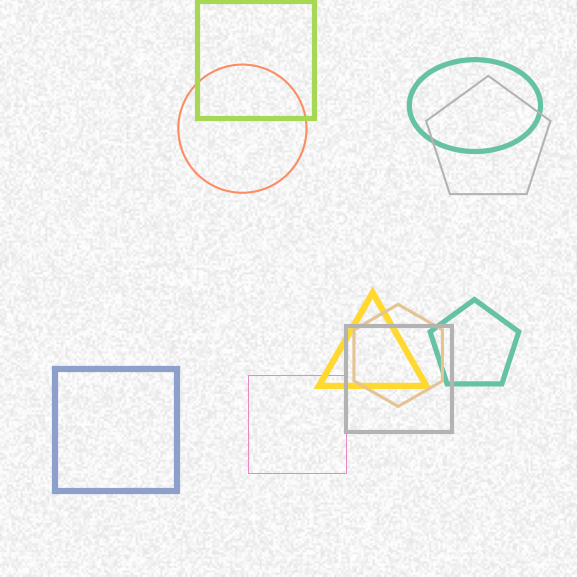[{"shape": "oval", "thickness": 2.5, "radius": 0.57, "center": [0.822, 0.816]}, {"shape": "pentagon", "thickness": 2.5, "radius": 0.4, "center": [0.822, 0.4]}, {"shape": "circle", "thickness": 1, "radius": 0.56, "center": [0.42, 0.776]}, {"shape": "square", "thickness": 3, "radius": 0.53, "center": [0.201, 0.255]}, {"shape": "square", "thickness": 0.5, "radius": 0.42, "center": [0.514, 0.265]}, {"shape": "square", "thickness": 2.5, "radius": 0.51, "center": [0.442, 0.897]}, {"shape": "triangle", "thickness": 3, "radius": 0.54, "center": [0.645, 0.385]}, {"shape": "hexagon", "thickness": 1.5, "radius": 0.44, "center": [0.689, 0.384]}, {"shape": "square", "thickness": 2, "radius": 0.46, "center": [0.691, 0.343]}, {"shape": "pentagon", "thickness": 1, "radius": 0.57, "center": [0.846, 0.755]}]